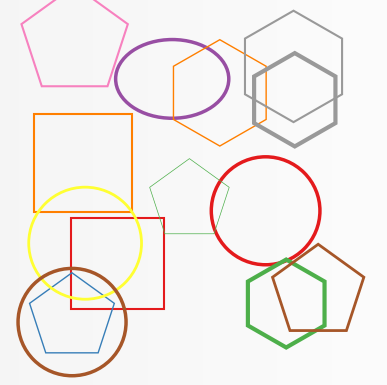[{"shape": "square", "thickness": 1.5, "radius": 0.6, "center": [0.303, 0.316]}, {"shape": "circle", "thickness": 2.5, "radius": 0.7, "center": [0.685, 0.453]}, {"shape": "pentagon", "thickness": 1, "radius": 0.57, "center": [0.186, 0.177]}, {"shape": "hexagon", "thickness": 3, "radius": 0.57, "center": [0.739, 0.212]}, {"shape": "pentagon", "thickness": 0.5, "radius": 0.54, "center": [0.489, 0.48]}, {"shape": "oval", "thickness": 2.5, "radius": 0.73, "center": [0.444, 0.795]}, {"shape": "square", "thickness": 1.5, "radius": 0.63, "center": [0.214, 0.577]}, {"shape": "hexagon", "thickness": 1, "radius": 0.69, "center": [0.567, 0.759]}, {"shape": "circle", "thickness": 2, "radius": 0.73, "center": [0.22, 0.368]}, {"shape": "circle", "thickness": 2.5, "radius": 0.7, "center": [0.186, 0.163]}, {"shape": "pentagon", "thickness": 2, "radius": 0.62, "center": [0.821, 0.242]}, {"shape": "pentagon", "thickness": 1.5, "radius": 0.72, "center": [0.193, 0.893]}, {"shape": "hexagon", "thickness": 3, "radius": 0.61, "center": [0.761, 0.741]}, {"shape": "hexagon", "thickness": 1.5, "radius": 0.72, "center": [0.757, 0.827]}]